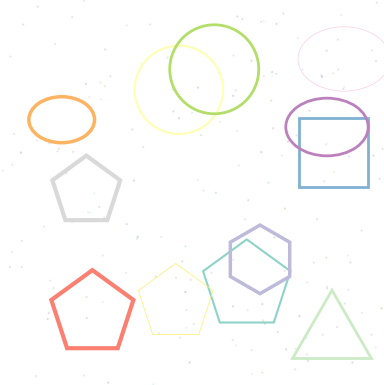[{"shape": "pentagon", "thickness": 1.5, "radius": 0.6, "center": [0.641, 0.259]}, {"shape": "circle", "thickness": 1.5, "radius": 0.57, "center": [0.464, 0.767]}, {"shape": "hexagon", "thickness": 2.5, "radius": 0.45, "center": [0.675, 0.326]}, {"shape": "pentagon", "thickness": 3, "radius": 0.56, "center": [0.24, 0.186]}, {"shape": "square", "thickness": 2, "radius": 0.45, "center": [0.865, 0.604]}, {"shape": "oval", "thickness": 2.5, "radius": 0.43, "center": [0.16, 0.689]}, {"shape": "circle", "thickness": 2, "radius": 0.58, "center": [0.556, 0.82]}, {"shape": "oval", "thickness": 0.5, "radius": 0.6, "center": [0.893, 0.847]}, {"shape": "pentagon", "thickness": 3, "radius": 0.46, "center": [0.224, 0.503]}, {"shape": "oval", "thickness": 2, "radius": 0.54, "center": [0.849, 0.67]}, {"shape": "triangle", "thickness": 2, "radius": 0.59, "center": [0.862, 0.128]}, {"shape": "pentagon", "thickness": 0.5, "radius": 0.51, "center": [0.456, 0.214]}]